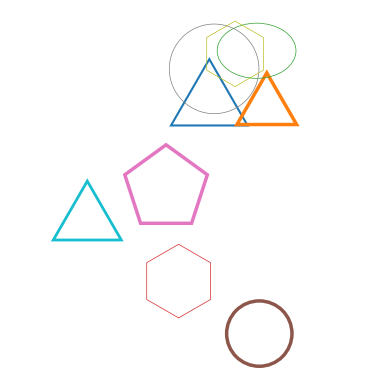[{"shape": "triangle", "thickness": 1.5, "radius": 0.57, "center": [0.544, 0.732]}, {"shape": "triangle", "thickness": 2.5, "radius": 0.45, "center": [0.693, 0.721]}, {"shape": "oval", "thickness": 0.5, "radius": 0.51, "center": [0.666, 0.868]}, {"shape": "hexagon", "thickness": 0.5, "radius": 0.48, "center": [0.464, 0.27]}, {"shape": "circle", "thickness": 2.5, "radius": 0.42, "center": [0.674, 0.134]}, {"shape": "pentagon", "thickness": 2.5, "radius": 0.56, "center": [0.431, 0.511]}, {"shape": "circle", "thickness": 0.5, "radius": 0.58, "center": [0.556, 0.821]}, {"shape": "hexagon", "thickness": 0.5, "radius": 0.43, "center": [0.611, 0.86]}, {"shape": "triangle", "thickness": 2, "radius": 0.51, "center": [0.227, 0.428]}]